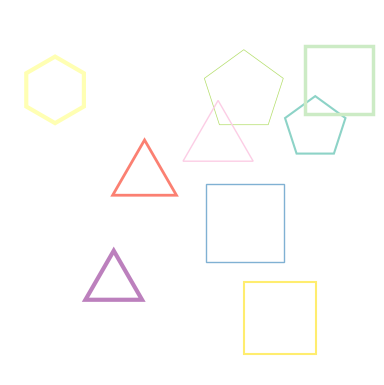[{"shape": "pentagon", "thickness": 1.5, "radius": 0.41, "center": [0.819, 0.668]}, {"shape": "hexagon", "thickness": 3, "radius": 0.43, "center": [0.143, 0.767]}, {"shape": "triangle", "thickness": 2, "radius": 0.48, "center": [0.375, 0.541]}, {"shape": "square", "thickness": 1, "radius": 0.51, "center": [0.637, 0.422]}, {"shape": "pentagon", "thickness": 0.5, "radius": 0.54, "center": [0.633, 0.763]}, {"shape": "triangle", "thickness": 1, "radius": 0.53, "center": [0.566, 0.634]}, {"shape": "triangle", "thickness": 3, "radius": 0.42, "center": [0.295, 0.264]}, {"shape": "square", "thickness": 2.5, "radius": 0.44, "center": [0.881, 0.791]}, {"shape": "square", "thickness": 1.5, "radius": 0.47, "center": [0.727, 0.174]}]